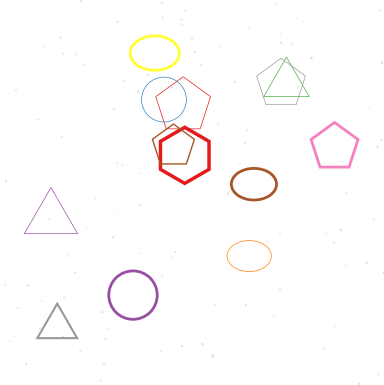[{"shape": "pentagon", "thickness": 0.5, "radius": 0.37, "center": [0.476, 0.726]}, {"shape": "hexagon", "thickness": 2.5, "radius": 0.36, "center": [0.48, 0.596]}, {"shape": "circle", "thickness": 0.5, "radius": 0.29, "center": [0.426, 0.741]}, {"shape": "triangle", "thickness": 0.5, "radius": 0.34, "center": [0.744, 0.783]}, {"shape": "circle", "thickness": 2, "radius": 0.31, "center": [0.345, 0.233]}, {"shape": "triangle", "thickness": 0.5, "radius": 0.4, "center": [0.132, 0.433]}, {"shape": "oval", "thickness": 0.5, "radius": 0.29, "center": [0.647, 0.335]}, {"shape": "oval", "thickness": 2, "radius": 0.32, "center": [0.402, 0.862]}, {"shape": "oval", "thickness": 2, "radius": 0.29, "center": [0.66, 0.522]}, {"shape": "pentagon", "thickness": 1, "radius": 0.29, "center": [0.45, 0.621]}, {"shape": "pentagon", "thickness": 2, "radius": 0.32, "center": [0.869, 0.618]}, {"shape": "pentagon", "thickness": 0.5, "radius": 0.33, "center": [0.73, 0.782]}, {"shape": "triangle", "thickness": 1.5, "radius": 0.3, "center": [0.149, 0.152]}]